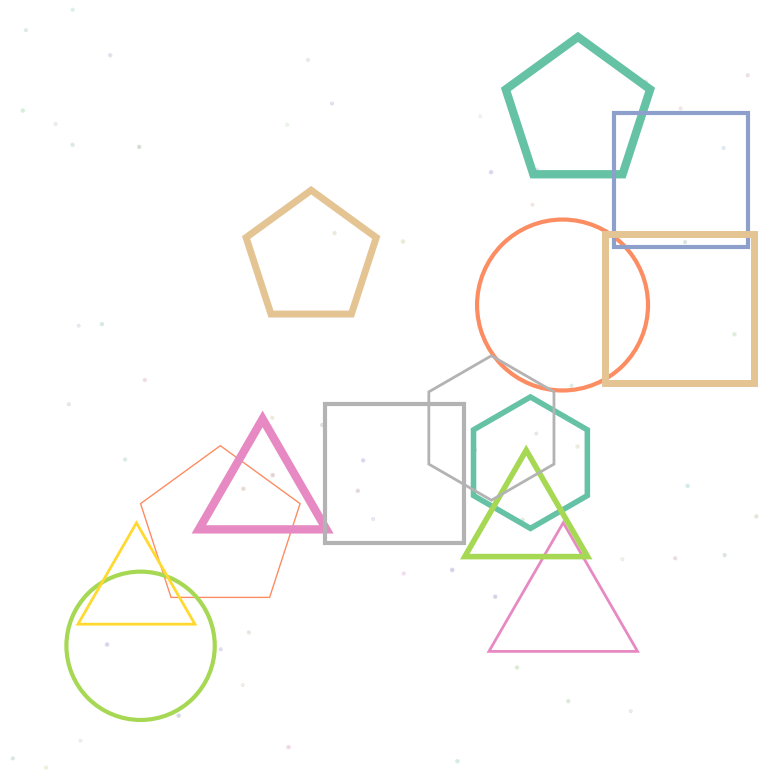[{"shape": "pentagon", "thickness": 3, "radius": 0.49, "center": [0.751, 0.853]}, {"shape": "hexagon", "thickness": 2, "radius": 0.43, "center": [0.689, 0.399]}, {"shape": "circle", "thickness": 1.5, "radius": 0.56, "center": [0.731, 0.604]}, {"shape": "pentagon", "thickness": 0.5, "radius": 0.54, "center": [0.286, 0.312]}, {"shape": "square", "thickness": 1.5, "radius": 0.43, "center": [0.884, 0.766]}, {"shape": "triangle", "thickness": 3, "radius": 0.48, "center": [0.341, 0.36]}, {"shape": "triangle", "thickness": 1, "radius": 0.56, "center": [0.731, 0.21]}, {"shape": "triangle", "thickness": 2, "radius": 0.46, "center": [0.683, 0.323]}, {"shape": "circle", "thickness": 1.5, "radius": 0.48, "center": [0.183, 0.161]}, {"shape": "triangle", "thickness": 1, "radius": 0.44, "center": [0.177, 0.233]}, {"shape": "pentagon", "thickness": 2.5, "radius": 0.44, "center": [0.404, 0.664]}, {"shape": "square", "thickness": 2.5, "radius": 0.48, "center": [0.882, 0.599]}, {"shape": "square", "thickness": 1.5, "radius": 0.45, "center": [0.512, 0.385]}, {"shape": "hexagon", "thickness": 1, "radius": 0.47, "center": [0.638, 0.444]}]